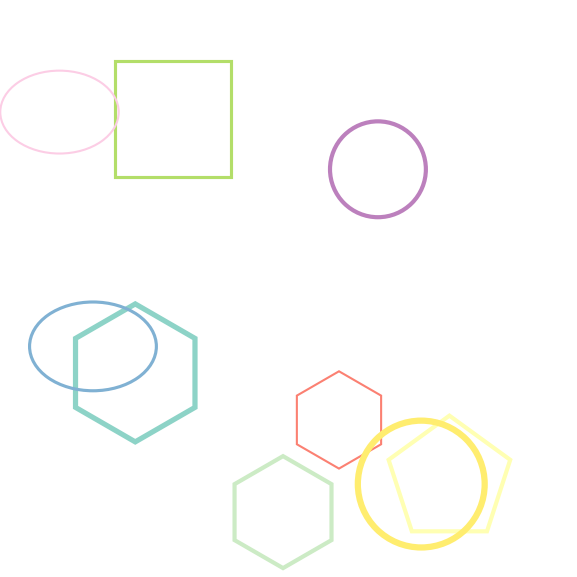[{"shape": "hexagon", "thickness": 2.5, "radius": 0.6, "center": [0.234, 0.353]}, {"shape": "pentagon", "thickness": 2, "radius": 0.55, "center": [0.778, 0.169]}, {"shape": "hexagon", "thickness": 1, "radius": 0.42, "center": [0.587, 0.272]}, {"shape": "oval", "thickness": 1.5, "radius": 0.55, "center": [0.161, 0.399]}, {"shape": "square", "thickness": 1.5, "radius": 0.5, "center": [0.299, 0.793]}, {"shape": "oval", "thickness": 1, "radius": 0.51, "center": [0.103, 0.805]}, {"shape": "circle", "thickness": 2, "radius": 0.41, "center": [0.654, 0.706]}, {"shape": "hexagon", "thickness": 2, "radius": 0.48, "center": [0.49, 0.112]}, {"shape": "circle", "thickness": 3, "radius": 0.55, "center": [0.729, 0.161]}]